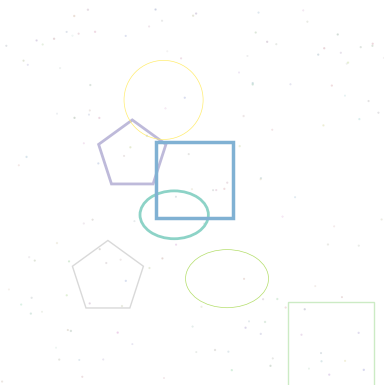[{"shape": "oval", "thickness": 2, "radius": 0.44, "center": [0.452, 0.442]}, {"shape": "pentagon", "thickness": 2, "radius": 0.46, "center": [0.344, 0.597]}, {"shape": "square", "thickness": 2.5, "radius": 0.5, "center": [0.505, 0.533]}, {"shape": "oval", "thickness": 0.5, "radius": 0.54, "center": [0.59, 0.276]}, {"shape": "pentagon", "thickness": 1, "radius": 0.48, "center": [0.28, 0.278]}, {"shape": "square", "thickness": 1, "radius": 0.55, "center": [0.86, 0.105]}, {"shape": "circle", "thickness": 0.5, "radius": 0.51, "center": [0.425, 0.74]}]